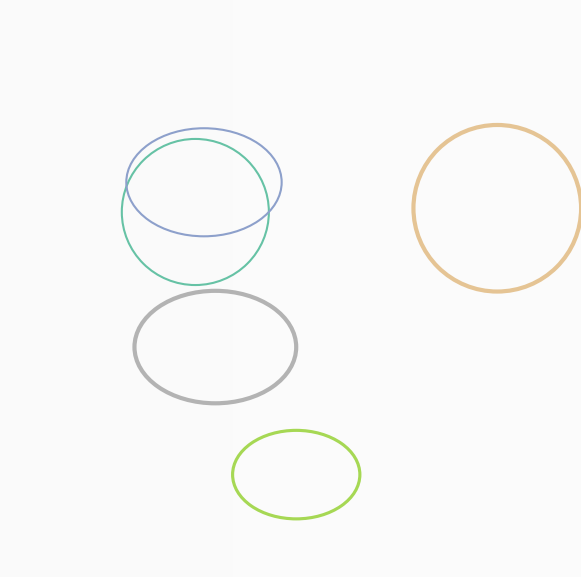[{"shape": "circle", "thickness": 1, "radius": 0.63, "center": [0.336, 0.632]}, {"shape": "oval", "thickness": 1, "radius": 0.67, "center": [0.351, 0.684]}, {"shape": "oval", "thickness": 1.5, "radius": 0.55, "center": [0.51, 0.177]}, {"shape": "circle", "thickness": 2, "radius": 0.72, "center": [0.856, 0.639]}, {"shape": "oval", "thickness": 2, "radius": 0.7, "center": [0.37, 0.398]}]